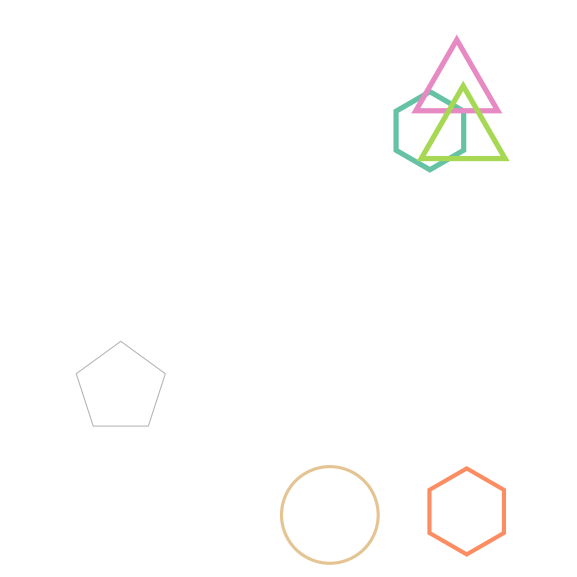[{"shape": "hexagon", "thickness": 2.5, "radius": 0.34, "center": [0.744, 0.773]}, {"shape": "hexagon", "thickness": 2, "radius": 0.37, "center": [0.808, 0.114]}, {"shape": "triangle", "thickness": 2.5, "radius": 0.41, "center": [0.791, 0.848]}, {"shape": "triangle", "thickness": 2.5, "radius": 0.42, "center": [0.802, 0.767]}, {"shape": "circle", "thickness": 1.5, "radius": 0.42, "center": [0.571, 0.107]}, {"shape": "pentagon", "thickness": 0.5, "radius": 0.41, "center": [0.209, 0.327]}]